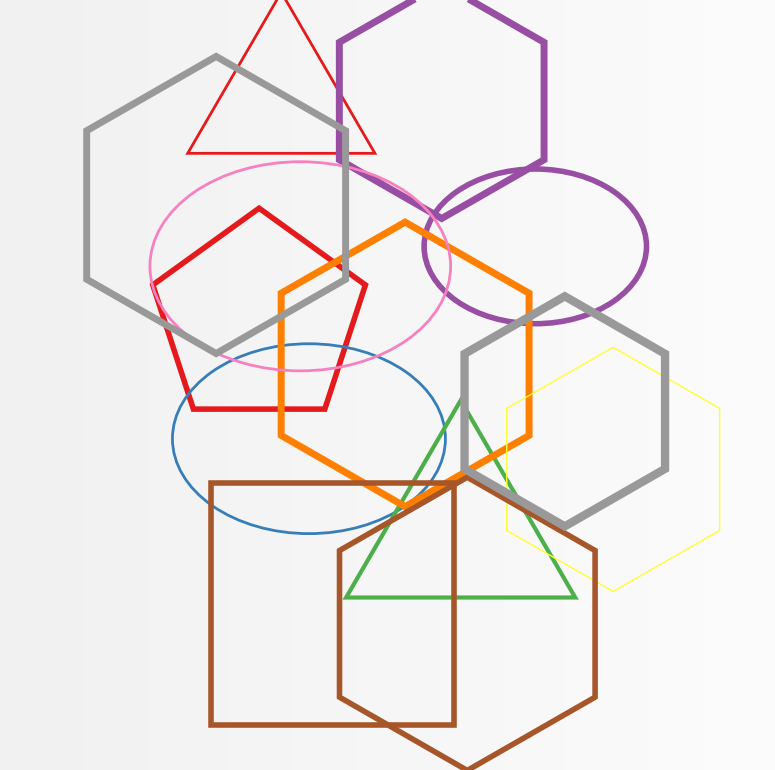[{"shape": "pentagon", "thickness": 2, "radius": 0.72, "center": [0.334, 0.585]}, {"shape": "triangle", "thickness": 1, "radius": 0.7, "center": [0.363, 0.871]}, {"shape": "oval", "thickness": 1, "radius": 0.88, "center": [0.399, 0.43]}, {"shape": "triangle", "thickness": 1.5, "radius": 0.85, "center": [0.594, 0.309]}, {"shape": "hexagon", "thickness": 2.5, "radius": 0.76, "center": [0.57, 0.869]}, {"shape": "oval", "thickness": 2, "radius": 0.72, "center": [0.691, 0.68]}, {"shape": "hexagon", "thickness": 2.5, "radius": 0.92, "center": [0.523, 0.527]}, {"shape": "hexagon", "thickness": 0.5, "radius": 0.79, "center": [0.791, 0.39]}, {"shape": "square", "thickness": 2, "radius": 0.78, "center": [0.429, 0.216]}, {"shape": "hexagon", "thickness": 2, "radius": 0.95, "center": [0.603, 0.19]}, {"shape": "oval", "thickness": 1, "radius": 0.97, "center": [0.387, 0.654]}, {"shape": "hexagon", "thickness": 3, "radius": 0.75, "center": [0.729, 0.466]}, {"shape": "hexagon", "thickness": 2.5, "radius": 0.96, "center": [0.279, 0.734]}]